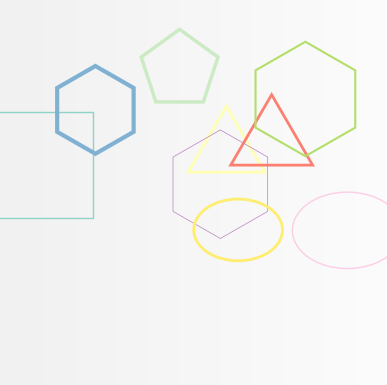[{"shape": "square", "thickness": 1, "radius": 0.69, "center": [0.101, 0.571]}, {"shape": "triangle", "thickness": 2, "radius": 0.57, "center": [0.584, 0.61]}, {"shape": "triangle", "thickness": 2, "radius": 0.61, "center": [0.701, 0.632]}, {"shape": "hexagon", "thickness": 3, "radius": 0.57, "center": [0.246, 0.715]}, {"shape": "hexagon", "thickness": 1.5, "radius": 0.74, "center": [0.788, 0.743]}, {"shape": "oval", "thickness": 1, "radius": 0.71, "center": [0.896, 0.402]}, {"shape": "hexagon", "thickness": 0.5, "radius": 0.71, "center": [0.569, 0.522]}, {"shape": "pentagon", "thickness": 2.5, "radius": 0.52, "center": [0.463, 0.82]}, {"shape": "oval", "thickness": 2, "radius": 0.57, "center": [0.614, 0.403]}]